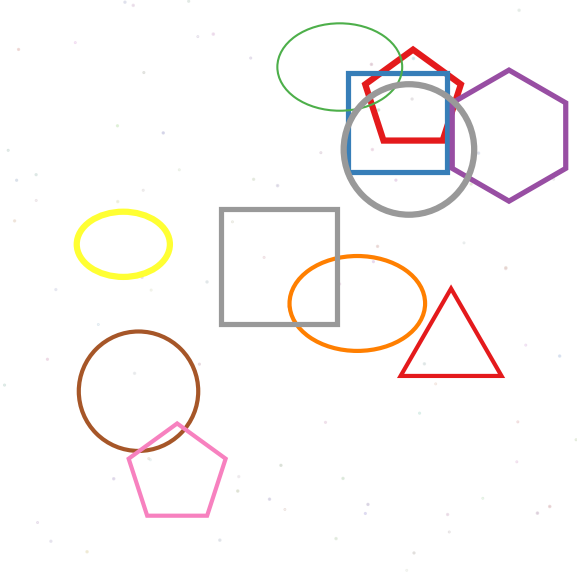[{"shape": "triangle", "thickness": 2, "radius": 0.5, "center": [0.781, 0.399]}, {"shape": "pentagon", "thickness": 3, "radius": 0.44, "center": [0.715, 0.826]}, {"shape": "square", "thickness": 2.5, "radius": 0.43, "center": [0.688, 0.788]}, {"shape": "oval", "thickness": 1, "radius": 0.54, "center": [0.588, 0.883]}, {"shape": "hexagon", "thickness": 2.5, "radius": 0.57, "center": [0.881, 0.764]}, {"shape": "oval", "thickness": 2, "radius": 0.59, "center": [0.619, 0.474]}, {"shape": "oval", "thickness": 3, "radius": 0.4, "center": [0.214, 0.576]}, {"shape": "circle", "thickness": 2, "radius": 0.52, "center": [0.24, 0.322]}, {"shape": "pentagon", "thickness": 2, "radius": 0.44, "center": [0.307, 0.178]}, {"shape": "circle", "thickness": 3, "radius": 0.56, "center": [0.708, 0.74]}, {"shape": "square", "thickness": 2.5, "radius": 0.5, "center": [0.483, 0.538]}]